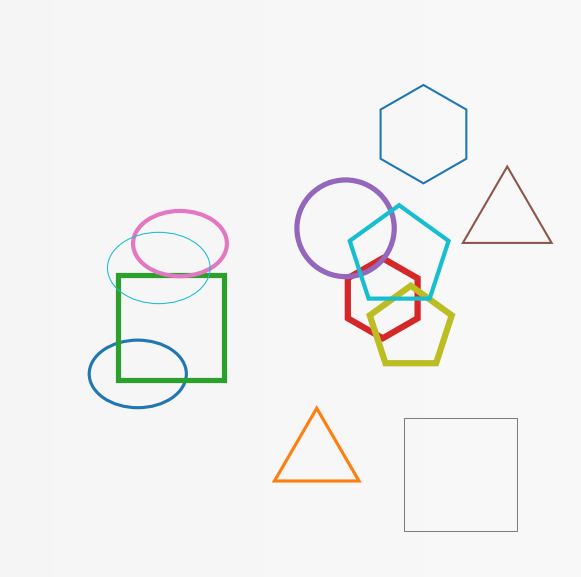[{"shape": "hexagon", "thickness": 1, "radius": 0.43, "center": [0.729, 0.767]}, {"shape": "oval", "thickness": 1.5, "radius": 0.42, "center": [0.237, 0.352]}, {"shape": "triangle", "thickness": 1.5, "radius": 0.42, "center": [0.545, 0.208]}, {"shape": "square", "thickness": 2.5, "radius": 0.46, "center": [0.295, 0.432]}, {"shape": "hexagon", "thickness": 3, "radius": 0.35, "center": [0.658, 0.483]}, {"shape": "circle", "thickness": 2.5, "radius": 0.42, "center": [0.595, 0.604]}, {"shape": "triangle", "thickness": 1, "radius": 0.44, "center": [0.873, 0.623]}, {"shape": "oval", "thickness": 2, "radius": 0.4, "center": [0.31, 0.577]}, {"shape": "square", "thickness": 0.5, "radius": 0.49, "center": [0.792, 0.177]}, {"shape": "pentagon", "thickness": 3, "radius": 0.37, "center": [0.707, 0.43]}, {"shape": "pentagon", "thickness": 2, "radius": 0.45, "center": [0.687, 0.554]}, {"shape": "oval", "thickness": 0.5, "radius": 0.44, "center": [0.273, 0.535]}]